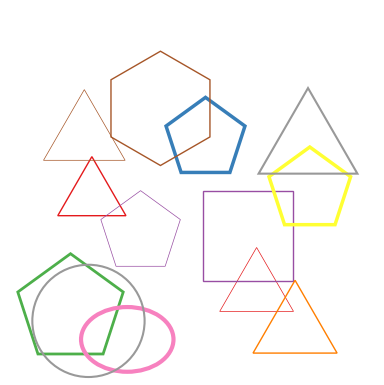[{"shape": "triangle", "thickness": 0.5, "radius": 0.55, "center": [0.667, 0.247]}, {"shape": "triangle", "thickness": 1, "radius": 0.51, "center": [0.239, 0.491]}, {"shape": "pentagon", "thickness": 2.5, "radius": 0.54, "center": [0.534, 0.639]}, {"shape": "pentagon", "thickness": 2, "radius": 0.72, "center": [0.183, 0.197]}, {"shape": "pentagon", "thickness": 0.5, "radius": 0.54, "center": [0.365, 0.396]}, {"shape": "square", "thickness": 1, "radius": 0.59, "center": [0.645, 0.386]}, {"shape": "triangle", "thickness": 1, "radius": 0.63, "center": [0.766, 0.146]}, {"shape": "pentagon", "thickness": 2.5, "radius": 0.56, "center": [0.805, 0.507]}, {"shape": "hexagon", "thickness": 1, "radius": 0.74, "center": [0.417, 0.719]}, {"shape": "triangle", "thickness": 0.5, "radius": 0.61, "center": [0.219, 0.645]}, {"shape": "oval", "thickness": 3, "radius": 0.6, "center": [0.331, 0.118]}, {"shape": "triangle", "thickness": 1.5, "radius": 0.74, "center": [0.8, 0.623]}, {"shape": "circle", "thickness": 1.5, "radius": 0.73, "center": [0.23, 0.167]}]